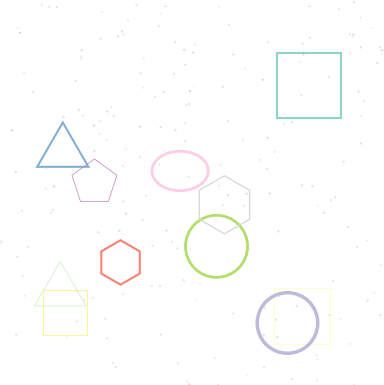[{"shape": "square", "thickness": 1.5, "radius": 0.42, "center": [0.803, 0.778]}, {"shape": "square", "thickness": 0.5, "radius": 0.36, "center": [0.784, 0.179]}, {"shape": "circle", "thickness": 2.5, "radius": 0.39, "center": [0.747, 0.161]}, {"shape": "hexagon", "thickness": 1.5, "radius": 0.29, "center": [0.313, 0.318]}, {"shape": "triangle", "thickness": 1.5, "radius": 0.38, "center": [0.163, 0.605]}, {"shape": "circle", "thickness": 2, "radius": 0.4, "center": [0.562, 0.36]}, {"shape": "oval", "thickness": 2, "radius": 0.37, "center": [0.468, 0.556]}, {"shape": "hexagon", "thickness": 1, "radius": 0.38, "center": [0.583, 0.468]}, {"shape": "pentagon", "thickness": 0.5, "radius": 0.31, "center": [0.245, 0.526]}, {"shape": "triangle", "thickness": 0.5, "radius": 0.39, "center": [0.157, 0.244]}, {"shape": "square", "thickness": 0.5, "radius": 0.29, "center": [0.169, 0.188]}]